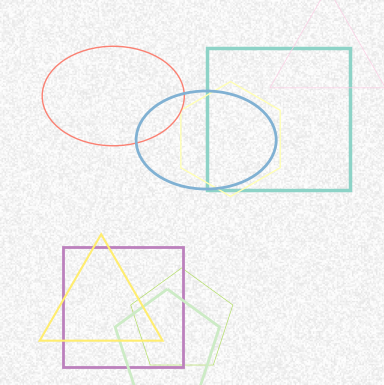[{"shape": "square", "thickness": 2.5, "radius": 0.93, "center": [0.723, 0.691]}, {"shape": "hexagon", "thickness": 1, "radius": 0.75, "center": [0.599, 0.639]}, {"shape": "oval", "thickness": 1, "radius": 0.92, "center": [0.294, 0.751]}, {"shape": "oval", "thickness": 2, "radius": 0.91, "center": [0.535, 0.636]}, {"shape": "pentagon", "thickness": 0.5, "radius": 0.7, "center": [0.472, 0.165]}, {"shape": "triangle", "thickness": 0.5, "radius": 0.87, "center": [0.851, 0.859]}, {"shape": "square", "thickness": 2, "radius": 0.78, "center": [0.319, 0.202]}, {"shape": "pentagon", "thickness": 2, "radius": 0.71, "center": [0.435, 0.107]}, {"shape": "triangle", "thickness": 1.5, "radius": 0.92, "center": [0.263, 0.207]}]